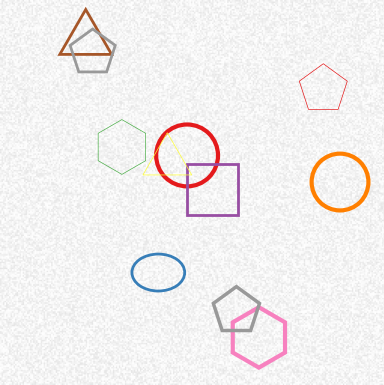[{"shape": "pentagon", "thickness": 0.5, "radius": 0.33, "center": [0.84, 0.769]}, {"shape": "circle", "thickness": 3, "radius": 0.4, "center": [0.486, 0.596]}, {"shape": "oval", "thickness": 2, "radius": 0.34, "center": [0.411, 0.292]}, {"shape": "hexagon", "thickness": 0.5, "radius": 0.36, "center": [0.317, 0.618]}, {"shape": "square", "thickness": 2, "radius": 0.33, "center": [0.553, 0.508]}, {"shape": "circle", "thickness": 3, "radius": 0.37, "center": [0.883, 0.527]}, {"shape": "triangle", "thickness": 0.5, "radius": 0.37, "center": [0.435, 0.582]}, {"shape": "triangle", "thickness": 2, "radius": 0.39, "center": [0.223, 0.898]}, {"shape": "hexagon", "thickness": 3, "radius": 0.39, "center": [0.672, 0.124]}, {"shape": "pentagon", "thickness": 2.5, "radius": 0.32, "center": [0.614, 0.193]}, {"shape": "pentagon", "thickness": 2, "radius": 0.31, "center": [0.241, 0.863]}]